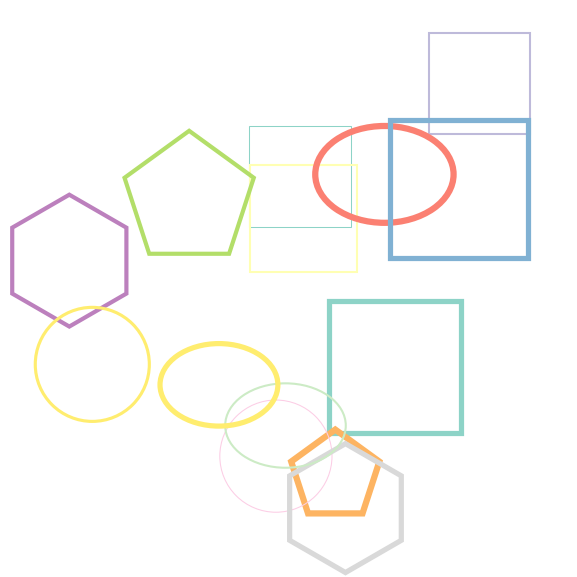[{"shape": "square", "thickness": 2.5, "radius": 0.57, "center": [0.684, 0.364]}, {"shape": "square", "thickness": 0.5, "radius": 0.44, "center": [0.52, 0.693]}, {"shape": "square", "thickness": 1, "radius": 0.46, "center": [0.525, 0.621]}, {"shape": "square", "thickness": 1, "radius": 0.44, "center": [0.831, 0.855]}, {"shape": "oval", "thickness": 3, "radius": 0.6, "center": [0.666, 0.697]}, {"shape": "square", "thickness": 2.5, "radius": 0.6, "center": [0.795, 0.672]}, {"shape": "pentagon", "thickness": 3, "radius": 0.4, "center": [0.581, 0.175]}, {"shape": "pentagon", "thickness": 2, "radius": 0.59, "center": [0.328, 0.655]}, {"shape": "circle", "thickness": 0.5, "radius": 0.49, "center": [0.478, 0.209]}, {"shape": "hexagon", "thickness": 2.5, "radius": 0.56, "center": [0.598, 0.119]}, {"shape": "hexagon", "thickness": 2, "radius": 0.57, "center": [0.12, 0.548]}, {"shape": "oval", "thickness": 1, "radius": 0.52, "center": [0.494, 0.262]}, {"shape": "oval", "thickness": 2.5, "radius": 0.51, "center": [0.379, 0.333]}, {"shape": "circle", "thickness": 1.5, "radius": 0.49, "center": [0.16, 0.368]}]